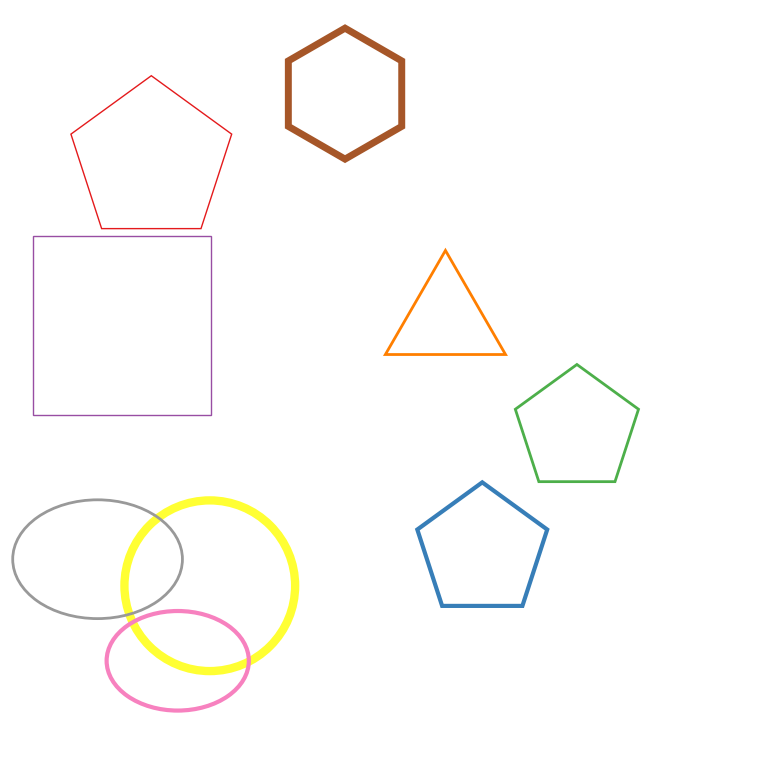[{"shape": "pentagon", "thickness": 0.5, "radius": 0.55, "center": [0.197, 0.792]}, {"shape": "pentagon", "thickness": 1.5, "radius": 0.44, "center": [0.626, 0.285]}, {"shape": "pentagon", "thickness": 1, "radius": 0.42, "center": [0.749, 0.443]}, {"shape": "square", "thickness": 0.5, "radius": 0.58, "center": [0.158, 0.577]}, {"shape": "triangle", "thickness": 1, "radius": 0.45, "center": [0.579, 0.585]}, {"shape": "circle", "thickness": 3, "radius": 0.55, "center": [0.272, 0.239]}, {"shape": "hexagon", "thickness": 2.5, "radius": 0.43, "center": [0.448, 0.878]}, {"shape": "oval", "thickness": 1.5, "radius": 0.46, "center": [0.231, 0.142]}, {"shape": "oval", "thickness": 1, "radius": 0.55, "center": [0.127, 0.274]}]